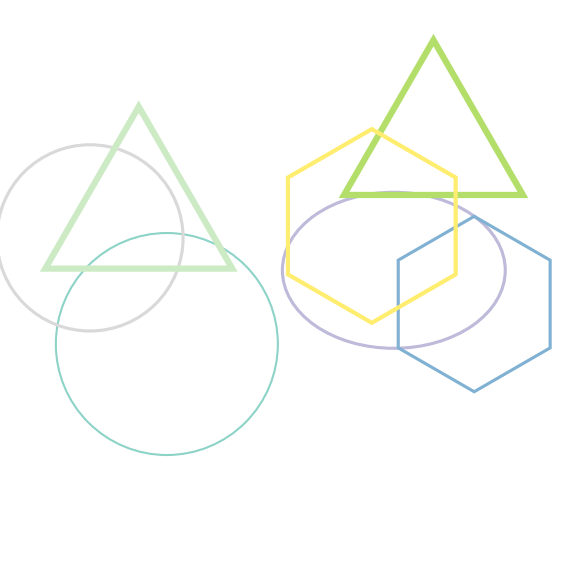[{"shape": "circle", "thickness": 1, "radius": 0.96, "center": [0.289, 0.403]}, {"shape": "oval", "thickness": 1.5, "radius": 0.96, "center": [0.682, 0.531]}, {"shape": "hexagon", "thickness": 1.5, "radius": 0.76, "center": [0.821, 0.473]}, {"shape": "triangle", "thickness": 3, "radius": 0.89, "center": [0.751, 0.751]}, {"shape": "circle", "thickness": 1.5, "radius": 0.81, "center": [0.156, 0.587]}, {"shape": "triangle", "thickness": 3, "radius": 0.93, "center": [0.24, 0.627]}, {"shape": "hexagon", "thickness": 2, "radius": 0.84, "center": [0.644, 0.608]}]